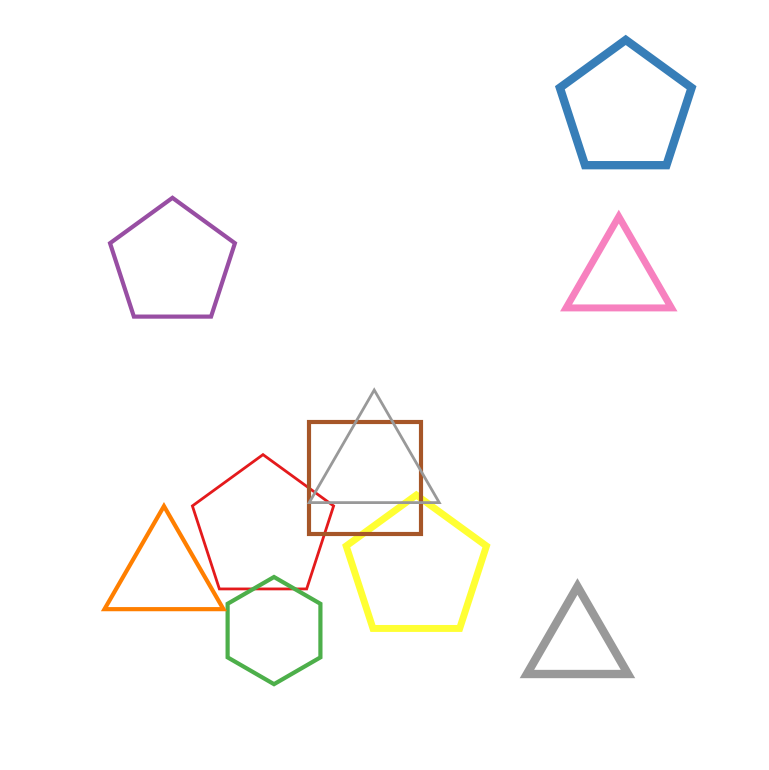[{"shape": "pentagon", "thickness": 1, "radius": 0.48, "center": [0.342, 0.313]}, {"shape": "pentagon", "thickness": 3, "radius": 0.45, "center": [0.813, 0.858]}, {"shape": "hexagon", "thickness": 1.5, "radius": 0.35, "center": [0.356, 0.181]}, {"shape": "pentagon", "thickness": 1.5, "radius": 0.43, "center": [0.224, 0.658]}, {"shape": "triangle", "thickness": 1.5, "radius": 0.45, "center": [0.213, 0.253]}, {"shape": "pentagon", "thickness": 2.5, "radius": 0.48, "center": [0.541, 0.261]}, {"shape": "square", "thickness": 1.5, "radius": 0.36, "center": [0.474, 0.379]}, {"shape": "triangle", "thickness": 2.5, "radius": 0.4, "center": [0.804, 0.64]}, {"shape": "triangle", "thickness": 3, "radius": 0.38, "center": [0.75, 0.163]}, {"shape": "triangle", "thickness": 1, "radius": 0.49, "center": [0.486, 0.396]}]